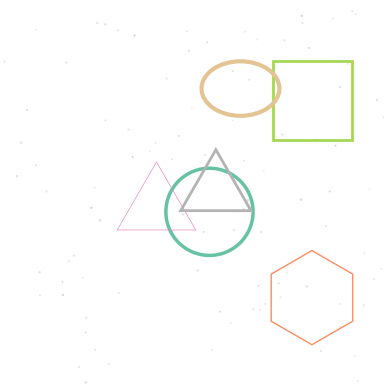[{"shape": "circle", "thickness": 2.5, "radius": 0.57, "center": [0.544, 0.45]}, {"shape": "hexagon", "thickness": 1, "radius": 0.61, "center": [0.81, 0.227]}, {"shape": "triangle", "thickness": 0.5, "radius": 0.59, "center": [0.407, 0.462]}, {"shape": "square", "thickness": 2, "radius": 0.51, "center": [0.813, 0.74]}, {"shape": "oval", "thickness": 3, "radius": 0.51, "center": [0.625, 0.77]}, {"shape": "triangle", "thickness": 2, "radius": 0.53, "center": [0.561, 0.506]}]